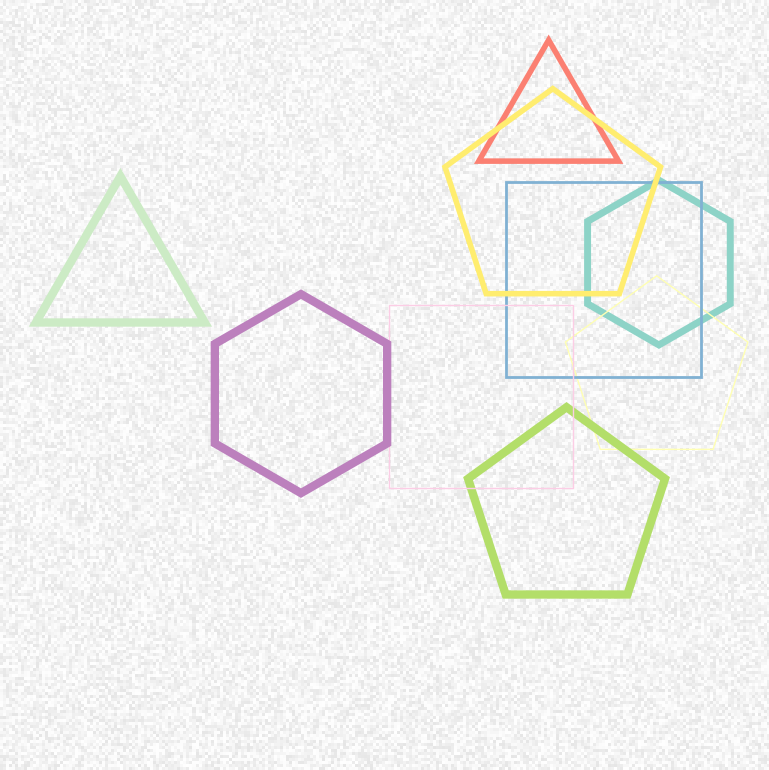[{"shape": "hexagon", "thickness": 2.5, "radius": 0.53, "center": [0.856, 0.659]}, {"shape": "pentagon", "thickness": 0.5, "radius": 0.62, "center": [0.853, 0.517]}, {"shape": "triangle", "thickness": 2, "radius": 0.52, "center": [0.713, 0.843]}, {"shape": "square", "thickness": 1, "radius": 0.63, "center": [0.784, 0.637]}, {"shape": "pentagon", "thickness": 3, "radius": 0.67, "center": [0.736, 0.337]}, {"shape": "square", "thickness": 0.5, "radius": 0.6, "center": [0.625, 0.485]}, {"shape": "hexagon", "thickness": 3, "radius": 0.65, "center": [0.391, 0.489]}, {"shape": "triangle", "thickness": 3, "radius": 0.63, "center": [0.156, 0.644]}, {"shape": "pentagon", "thickness": 2, "radius": 0.74, "center": [0.718, 0.738]}]